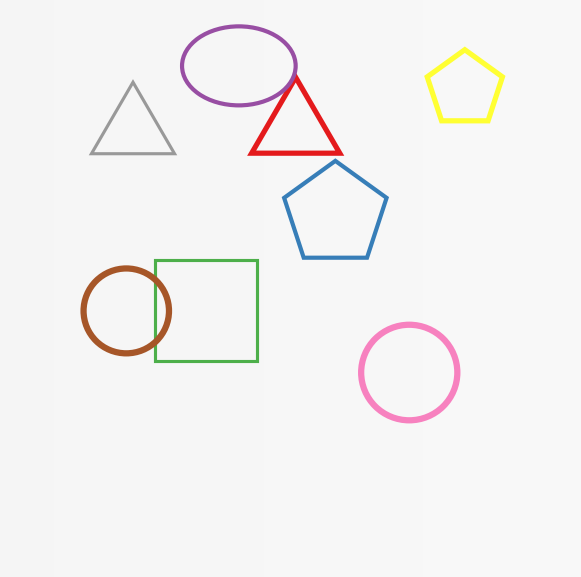[{"shape": "triangle", "thickness": 2.5, "radius": 0.44, "center": [0.509, 0.778]}, {"shape": "pentagon", "thickness": 2, "radius": 0.46, "center": [0.577, 0.628]}, {"shape": "square", "thickness": 1.5, "radius": 0.44, "center": [0.355, 0.461]}, {"shape": "oval", "thickness": 2, "radius": 0.49, "center": [0.411, 0.885]}, {"shape": "pentagon", "thickness": 2.5, "radius": 0.34, "center": [0.8, 0.845]}, {"shape": "circle", "thickness": 3, "radius": 0.37, "center": [0.217, 0.461]}, {"shape": "circle", "thickness": 3, "radius": 0.41, "center": [0.704, 0.354]}, {"shape": "triangle", "thickness": 1.5, "radius": 0.41, "center": [0.229, 0.774]}]